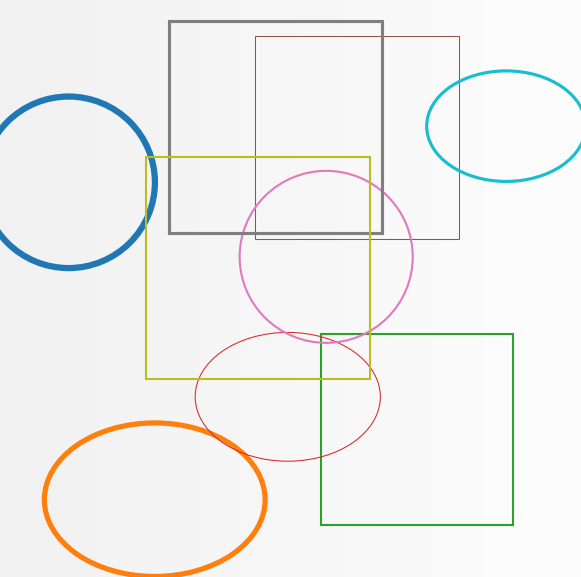[{"shape": "circle", "thickness": 3, "radius": 0.74, "center": [0.118, 0.683]}, {"shape": "oval", "thickness": 2.5, "radius": 0.95, "center": [0.266, 0.134]}, {"shape": "square", "thickness": 1, "radius": 0.82, "center": [0.717, 0.256]}, {"shape": "oval", "thickness": 0.5, "radius": 0.8, "center": [0.495, 0.312]}, {"shape": "square", "thickness": 0.5, "radius": 0.88, "center": [0.614, 0.761]}, {"shape": "circle", "thickness": 1, "radius": 0.74, "center": [0.561, 0.554]}, {"shape": "square", "thickness": 1.5, "radius": 0.92, "center": [0.474, 0.779]}, {"shape": "square", "thickness": 1, "radius": 0.96, "center": [0.444, 0.535]}, {"shape": "oval", "thickness": 1.5, "radius": 0.68, "center": [0.871, 0.781]}]